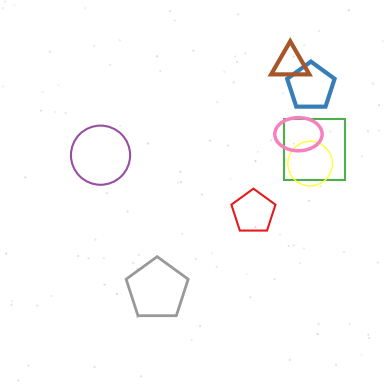[{"shape": "pentagon", "thickness": 1.5, "radius": 0.3, "center": [0.658, 0.45]}, {"shape": "pentagon", "thickness": 3, "radius": 0.32, "center": [0.807, 0.775]}, {"shape": "square", "thickness": 1.5, "radius": 0.4, "center": [0.817, 0.611]}, {"shape": "circle", "thickness": 1.5, "radius": 0.38, "center": [0.261, 0.597]}, {"shape": "circle", "thickness": 1, "radius": 0.29, "center": [0.806, 0.575]}, {"shape": "triangle", "thickness": 3, "radius": 0.29, "center": [0.754, 0.835]}, {"shape": "oval", "thickness": 2.5, "radius": 0.31, "center": [0.775, 0.651]}, {"shape": "pentagon", "thickness": 2, "radius": 0.42, "center": [0.408, 0.249]}]